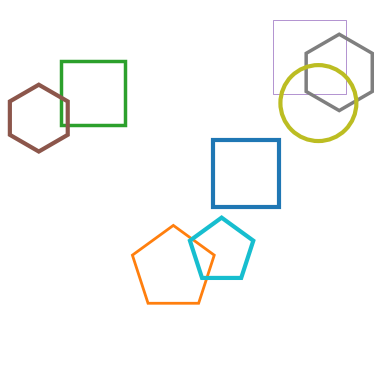[{"shape": "square", "thickness": 3, "radius": 0.43, "center": [0.639, 0.549]}, {"shape": "pentagon", "thickness": 2, "radius": 0.56, "center": [0.45, 0.303]}, {"shape": "square", "thickness": 2.5, "radius": 0.42, "center": [0.242, 0.759]}, {"shape": "square", "thickness": 0.5, "radius": 0.48, "center": [0.804, 0.852]}, {"shape": "hexagon", "thickness": 3, "radius": 0.43, "center": [0.101, 0.693]}, {"shape": "hexagon", "thickness": 2.5, "radius": 0.5, "center": [0.881, 0.812]}, {"shape": "circle", "thickness": 3, "radius": 0.49, "center": [0.827, 0.732]}, {"shape": "pentagon", "thickness": 3, "radius": 0.43, "center": [0.576, 0.348]}]